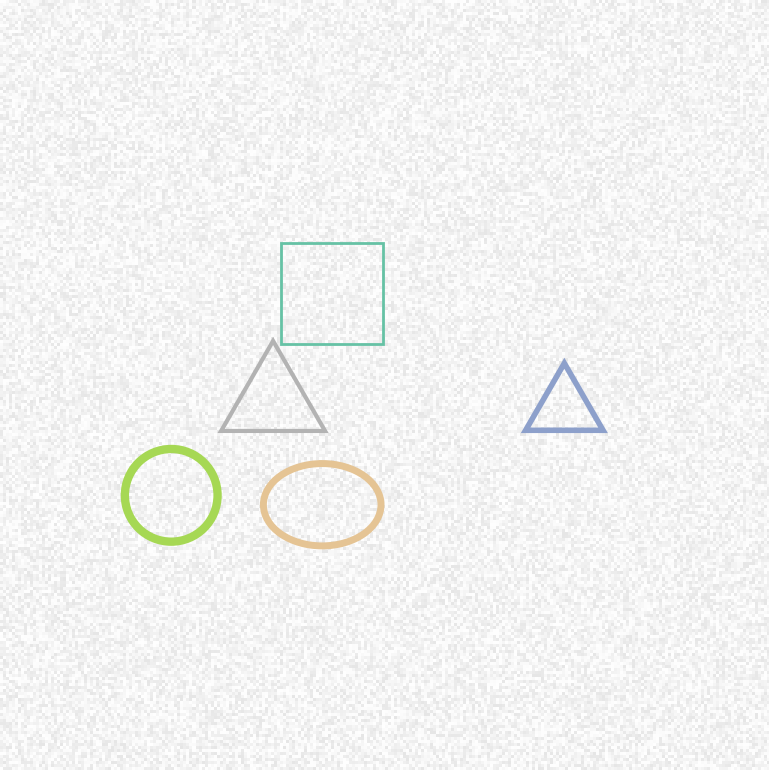[{"shape": "square", "thickness": 1, "radius": 0.33, "center": [0.431, 0.619]}, {"shape": "triangle", "thickness": 2, "radius": 0.29, "center": [0.733, 0.47]}, {"shape": "circle", "thickness": 3, "radius": 0.3, "center": [0.222, 0.357]}, {"shape": "oval", "thickness": 2.5, "radius": 0.38, "center": [0.418, 0.345]}, {"shape": "triangle", "thickness": 1.5, "radius": 0.39, "center": [0.355, 0.479]}]